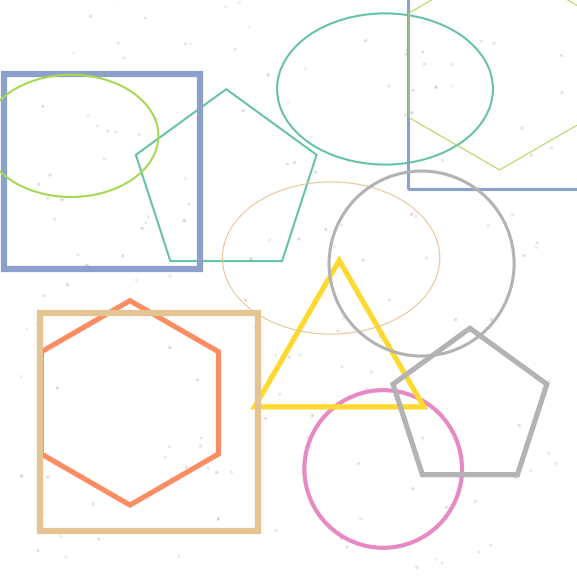[{"shape": "oval", "thickness": 1, "radius": 0.93, "center": [0.667, 0.845]}, {"shape": "pentagon", "thickness": 1, "radius": 0.82, "center": [0.392, 0.68]}, {"shape": "hexagon", "thickness": 2.5, "radius": 0.89, "center": [0.225, 0.302]}, {"shape": "square", "thickness": 3, "radius": 0.85, "center": [0.177, 0.702]}, {"shape": "square", "thickness": 1.5, "radius": 0.96, "center": [0.899, 0.864]}, {"shape": "circle", "thickness": 2, "radius": 0.68, "center": [0.664, 0.187]}, {"shape": "hexagon", "thickness": 0.5, "radius": 0.91, "center": [0.865, 0.886]}, {"shape": "oval", "thickness": 1, "radius": 0.76, "center": [0.123, 0.764]}, {"shape": "triangle", "thickness": 2.5, "radius": 0.85, "center": [0.587, 0.379]}, {"shape": "oval", "thickness": 0.5, "radius": 0.94, "center": [0.573, 0.552]}, {"shape": "square", "thickness": 3, "radius": 0.94, "center": [0.258, 0.268]}, {"shape": "pentagon", "thickness": 2.5, "radius": 0.7, "center": [0.814, 0.291]}, {"shape": "circle", "thickness": 1.5, "radius": 0.8, "center": [0.73, 0.543]}]